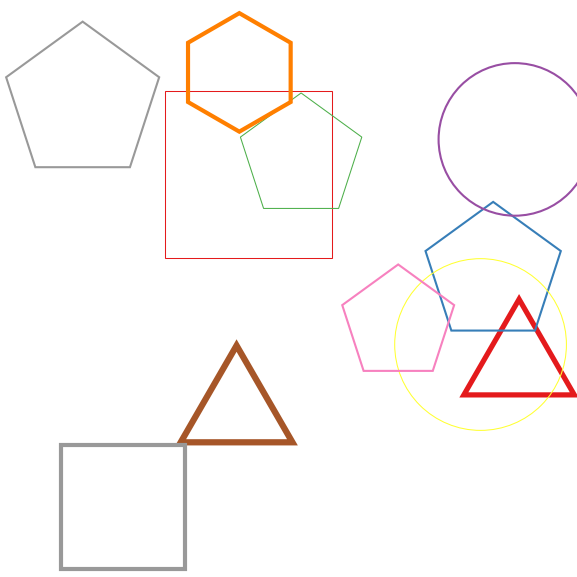[{"shape": "square", "thickness": 0.5, "radius": 0.72, "center": [0.431, 0.697]}, {"shape": "triangle", "thickness": 2.5, "radius": 0.55, "center": [0.899, 0.371]}, {"shape": "pentagon", "thickness": 1, "radius": 0.62, "center": [0.854, 0.526]}, {"shape": "pentagon", "thickness": 0.5, "radius": 0.55, "center": [0.521, 0.728]}, {"shape": "circle", "thickness": 1, "radius": 0.66, "center": [0.892, 0.758]}, {"shape": "hexagon", "thickness": 2, "radius": 0.51, "center": [0.414, 0.874]}, {"shape": "circle", "thickness": 0.5, "radius": 0.74, "center": [0.832, 0.403]}, {"shape": "triangle", "thickness": 3, "radius": 0.56, "center": [0.41, 0.289]}, {"shape": "pentagon", "thickness": 1, "radius": 0.51, "center": [0.69, 0.439]}, {"shape": "pentagon", "thickness": 1, "radius": 0.7, "center": [0.143, 0.822]}, {"shape": "square", "thickness": 2, "radius": 0.54, "center": [0.213, 0.121]}]